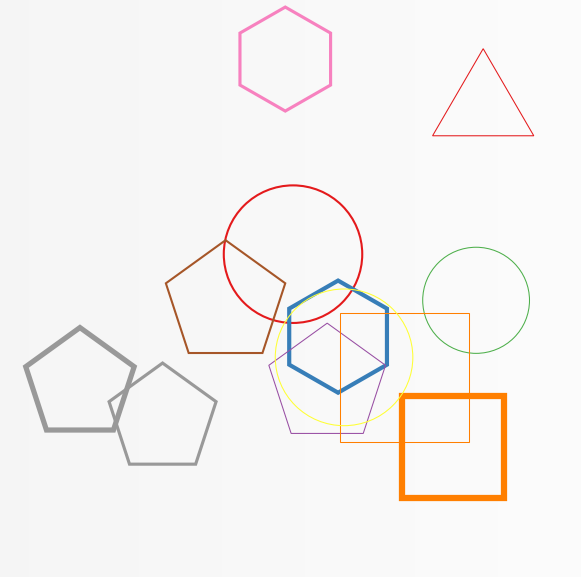[{"shape": "circle", "thickness": 1, "radius": 0.6, "center": [0.504, 0.559]}, {"shape": "triangle", "thickness": 0.5, "radius": 0.5, "center": [0.831, 0.814]}, {"shape": "hexagon", "thickness": 2, "radius": 0.49, "center": [0.582, 0.416]}, {"shape": "circle", "thickness": 0.5, "radius": 0.46, "center": [0.819, 0.479]}, {"shape": "pentagon", "thickness": 0.5, "radius": 0.53, "center": [0.563, 0.334]}, {"shape": "square", "thickness": 3, "radius": 0.44, "center": [0.779, 0.225]}, {"shape": "square", "thickness": 0.5, "radius": 0.56, "center": [0.696, 0.345]}, {"shape": "circle", "thickness": 0.5, "radius": 0.59, "center": [0.592, 0.38]}, {"shape": "pentagon", "thickness": 1, "radius": 0.54, "center": [0.388, 0.475]}, {"shape": "hexagon", "thickness": 1.5, "radius": 0.45, "center": [0.491, 0.897]}, {"shape": "pentagon", "thickness": 2.5, "radius": 0.49, "center": [0.138, 0.334]}, {"shape": "pentagon", "thickness": 1.5, "radius": 0.48, "center": [0.28, 0.274]}]